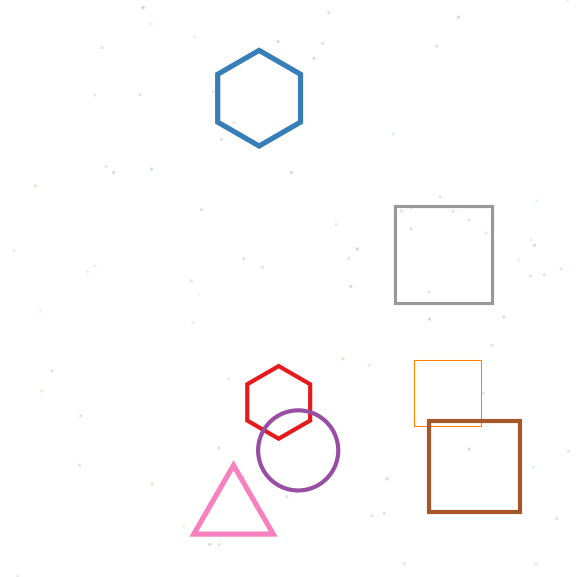[{"shape": "hexagon", "thickness": 2, "radius": 0.31, "center": [0.483, 0.302]}, {"shape": "hexagon", "thickness": 2.5, "radius": 0.41, "center": [0.449, 0.829]}, {"shape": "circle", "thickness": 2, "radius": 0.35, "center": [0.516, 0.219]}, {"shape": "square", "thickness": 0.5, "radius": 0.29, "center": [0.775, 0.319]}, {"shape": "square", "thickness": 2, "radius": 0.39, "center": [0.821, 0.192]}, {"shape": "triangle", "thickness": 2.5, "radius": 0.4, "center": [0.404, 0.114]}, {"shape": "square", "thickness": 1.5, "radius": 0.42, "center": [0.767, 0.558]}]